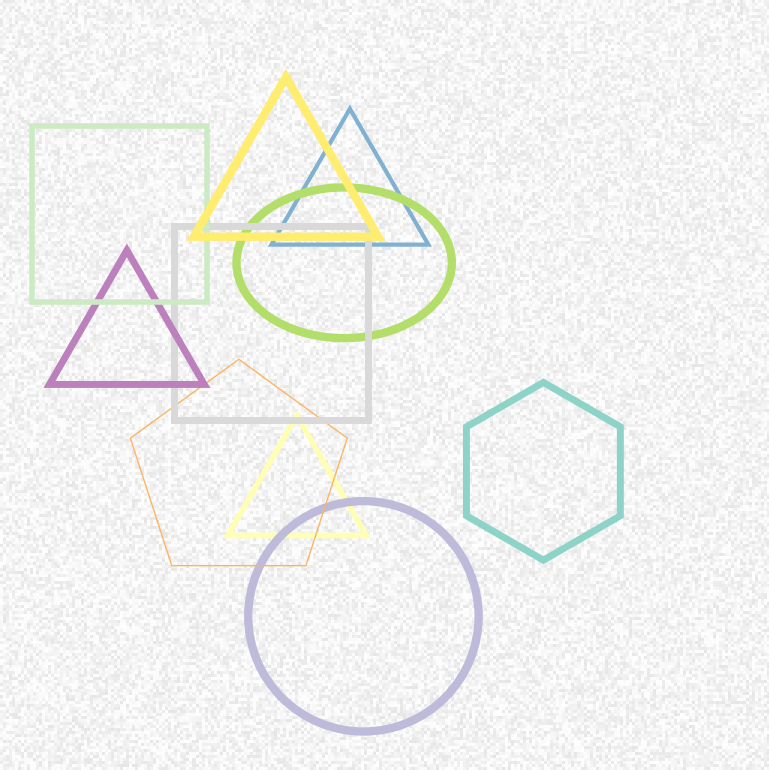[{"shape": "hexagon", "thickness": 2.5, "radius": 0.58, "center": [0.706, 0.388]}, {"shape": "triangle", "thickness": 2, "radius": 0.52, "center": [0.386, 0.357]}, {"shape": "circle", "thickness": 3, "radius": 0.75, "center": [0.472, 0.2]}, {"shape": "triangle", "thickness": 1.5, "radius": 0.59, "center": [0.454, 0.741]}, {"shape": "pentagon", "thickness": 0.5, "radius": 0.74, "center": [0.31, 0.385]}, {"shape": "oval", "thickness": 3, "radius": 0.7, "center": [0.447, 0.659]}, {"shape": "square", "thickness": 2.5, "radius": 0.63, "center": [0.352, 0.581]}, {"shape": "triangle", "thickness": 2.5, "radius": 0.58, "center": [0.165, 0.559]}, {"shape": "square", "thickness": 2, "radius": 0.57, "center": [0.156, 0.722]}, {"shape": "triangle", "thickness": 3, "radius": 0.69, "center": [0.371, 0.762]}]